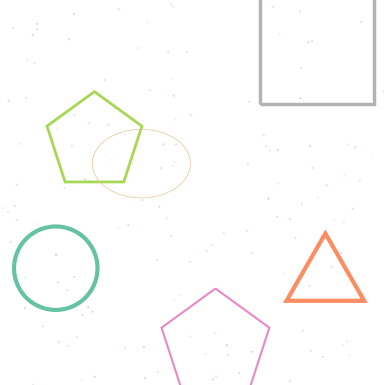[{"shape": "circle", "thickness": 3, "radius": 0.54, "center": [0.145, 0.303]}, {"shape": "triangle", "thickness": 3, "radius": 0.58, "center": [0.845, 0.277]}, {"shape": "pentagon", "thickness": 1.5, "radius": 0.74, "center": [0.56, 0.103]}, {"shape": "pentagon", "thickness": 2, "radius": 0.65, "center": [0.245, 0.632]}, {"shape": "oval", "thickness": 0.5, "radius": 0.64, "center": [0.367, 0.575]}, {"shape": "square", "thickness": 2.5, "radius": 0.74, "center": [0.823, 0.878]}]